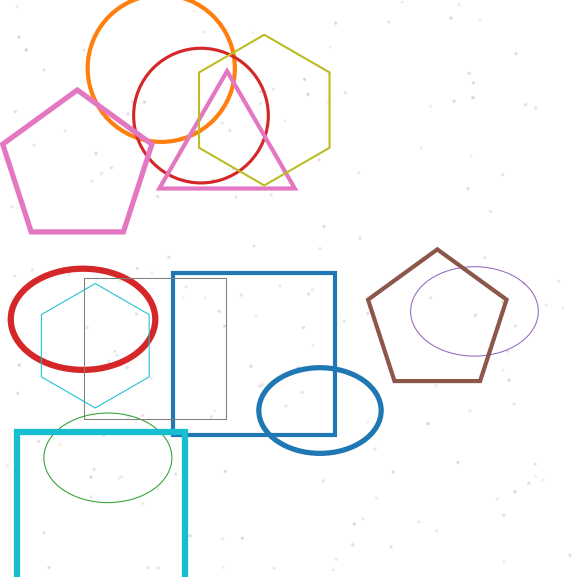[{"shape": "oval", "thickness": 2.5, "radius": 0.53, "center": [0.554, 0.288]}, {"shape": "square", "thickness": 2, "radius": 0.7, "center": [0.44, 0.386]}, {"shape": "circle", "thickness": 2, "radius": 0.64, "center": [0.279, 0.881]}, {"shape": "oval", "thickness": 0.5, "radius": 0.55, "center": [0.187, 0.206]}, {"shape": "circle", "thickness": 1.5, "radius": 0.58, "center": [0.348, 0.799]}, {"shape": "oval", "thickness": 3, "radius": 0.63, "center": [0.144, 0.446]}, {"shape": "oval", "thickness": 0.5, "radius": 0.55, "center": [0.822, 0.46]}, {"shape": "pentagon", "thickness": 2, "radius": 0.63, "center": [0.757, 0.441]}, {"shape": "triangle", "thickness": 2, "radius": 0.68, "center": [0.393, 0.74]}, {"shape": "pentagon", "thickness": 2.5, "radius": 0.68, "center": [0.134, 0.707]}, {"shape": "square", "thickness": 0.5, "radius": 0.61, "center": [0.268, 0.395]}, {"shape": "hexagon", "thickness": 1, "radius": 0.65, "center": [0.458, 0.808]}, {"shape": "hexagon", "thickness": 0.5, "radius": 0.54, "center": [0.165, 0.4]}, {"shape": "square", "thickness": 3, "radius": 0.73, "center": [0.175, 0.105]}]